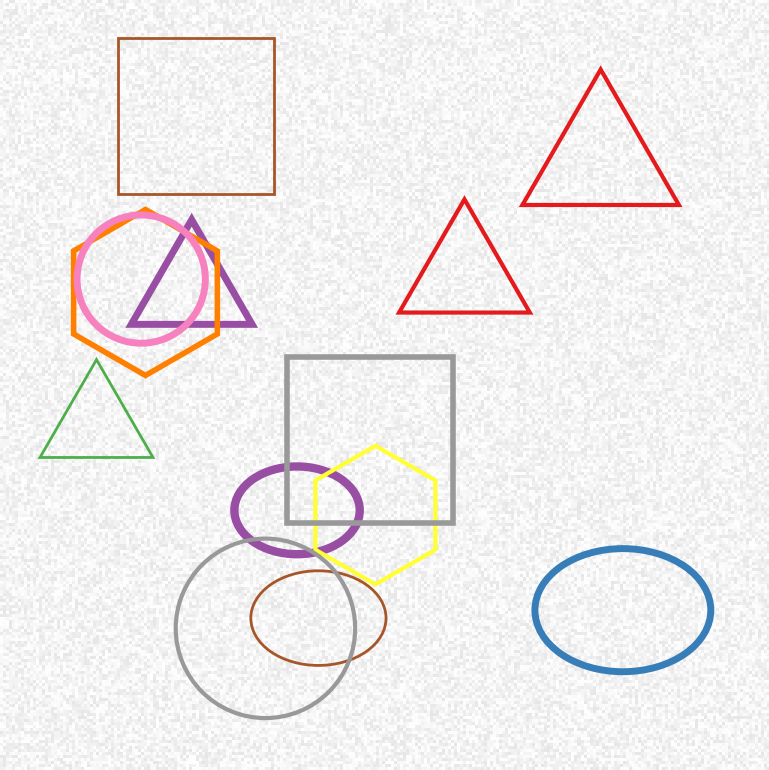[{"shape": "triangle", "thickness": 1.5, "radius": 0.49, "center": [0.603, 0.643]}, {"shape": "triangle", "thickness": 1.5, "radius": 0.59, "center": [0.78, 0.792]}, {"shape": "oval", "thickness": 2.5, "radius": 0.57, "center": [0.809, 0.208]}, {"shape": "triangle", "thickness": 1, "radius": 0.42, "center": [0.125, 0.448]}, {"shape": "oval", "thickness": 3, "radius": 0.41, "center": [0.386, 0.337]}, {"shape": "triangle", "thickness": 2.5, "radius": 0.45, "center": [0.249, 0.624]}, {"shape": "hexagon", "thickness": 2, "radius": 0.54, "center": [0.189, 0.62]}, {"shape": "hexagon", "thickness": 1.5, "radius": 0.45, "center": [0.488, 0.331]}, {"shape": "oval", "thickness": 1, "radius": 0.44, "center": [0.414, 0.197]}, {"shape": "square", "thickness": 1, "radius": 0.51, "center": [0.255, 0.849]}, {"shape": "circle", "thickness": 2.5, "radius": 0.42, "center": [0.183, 0.638]}, {"shape": "circle", "thickness": 1.5, "radius": 0.58, "center": [0.345, 0.184]}, {"shape": "square", "thickness": 2, "radius": 0.54, "center": [0.48, 0.428]}]